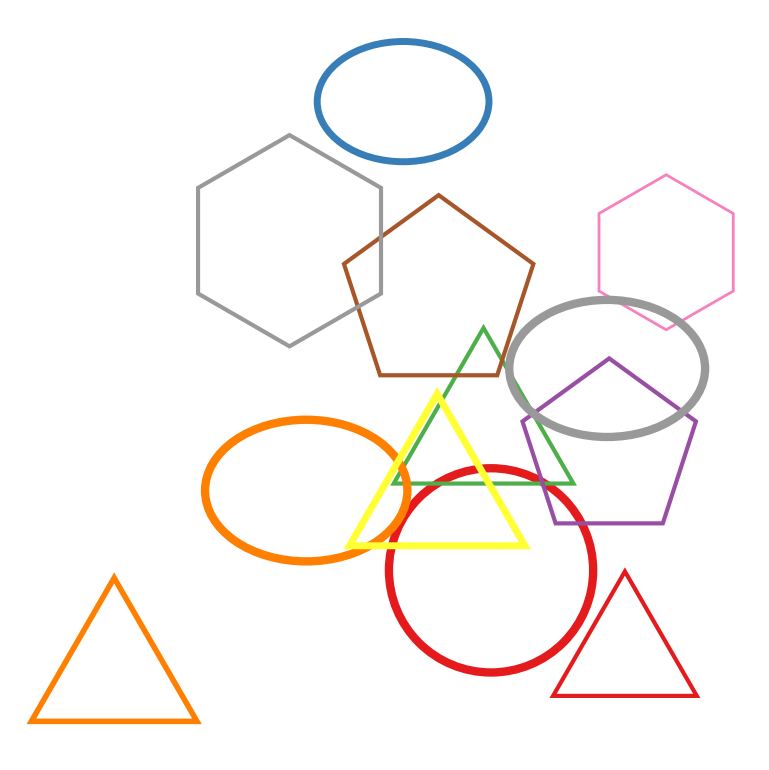[{"shape": "triangle", "thickness": 1.5, "radius": 0.54, "center": [0.812, 0.15]}, {"shape": "circle", "thickness": 3, "radius": 0.66, "center": [0.638, 0.259]}, {"shape": "oval", "thickness": 2.5, "radius": 0.56, "center": [0.523, 0.868]}, {"shape": "triangle", "thickness": 1.5, "radius": 0.67, "center": [0.628, 0.439]}, {"shape": "pentagon", "thickness": 1.5, "radius": 0.59, "center": [0.791, 0.416]}, {"shape": "triangle", "thickness": 2, "radius": 0.62, "center": [0.148, 0.125]}, {"shape": "oval", "thickness": 3, "radius": 0.66, "center": [0.398, 0.363]}, {"shape": "triangle", "thickness": 2.5, "radius": 0.66, "center": [0.568, 0.357]}, {"shape": "pentagon", "thickness": 1.5, "radius": 0.65, "center": [0.57, 0.617]}, {"shape": "hexagon", "thickness": 1, "radius": 0.5, "center": [0.865, 0.672]}, {"shape": "hexagon", "thickness": 1.5, "radius": 0.69, "center": [0.376, 0.687]}, {"shape": "oval", "thickness": 3, "radius": 0.64, "center": [0.789, 0.522]}]